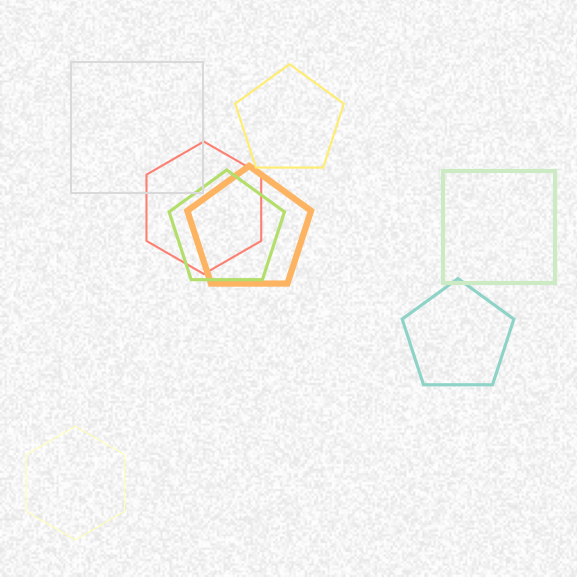[{"shape": "pentagon", "thickness": 1.5, "radius": 0.51, "center": [0.793, 0.415]}, {"shape": "hexagon", "thickness": 0.5, "radius": 0.49, "center": [0.13, 0.163]}, {"shape": "hexagon", "thickness": 1, "radius": 0.57, "center": [0.353, 0.639]}, {"shape": "pentagon", "thickness": 3, "radius": 0.56, "center": [0.432, 0.599]}, {"shape": "pentagon", "thickness": 1.5, "radius": 0.53, "center": [0.393, 0.6]}, {"shape": "square", "thickness": 1, "radius": 0.57, "center": [0.237, 0.778]}, {"shape": "square", "thickness": 2, "radius": 0.49, "center": [0.864, 0.606]}, {"shape": "pentagon", "thickness": 1, "radius": 0.49, "center": [0.501, 0.789]}]